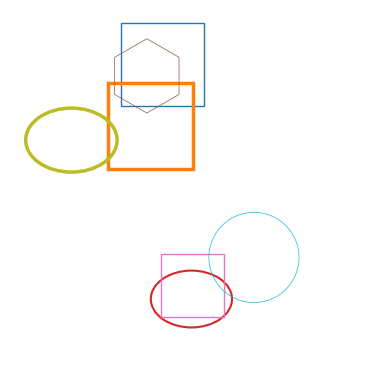[{"shape": "square", "thickness": 1, "radius": 0.53, "center": [0.422, 0.832]}, {"shape": "square", "thickness": 2.5, "radius": 0.56, "center": [0.391, 0.673]}, {"shape": "oval", "thickness": 1.5, "radius": 0.53, "center": [0.497, 0.223]}, {"shape": "hexagon", "thickness": 0.5, "radius": 0.48, "center": [0.381, 0.803]}, {"shape": "square", "thickness": 1, "radius": 0.41, "center": [0.5, 0.259]}, {"shape": "oval", "thickness": 2.5, "radius": 0.59, "center": [0.185, 0.636]}, {"shape": "circle", "thickness": 0.5, "radius": 0.59, "center": [0.66, 0.331]}]